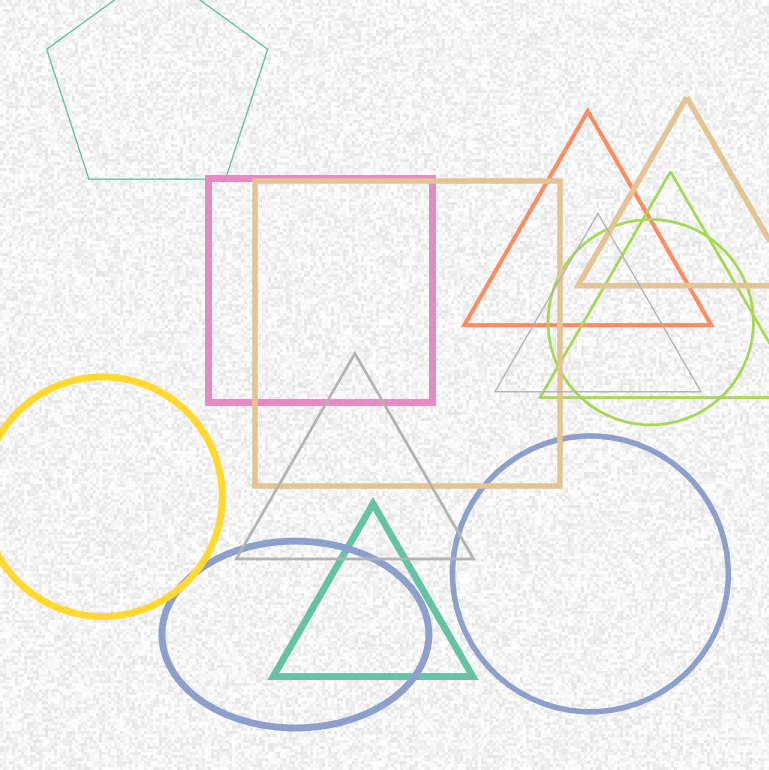[{"shape": "triangle", "thickness": 2.5, "radius": 0.75, "center": [0.484, 0.196]}, {"shape": "pentagon", "thickness": 0.5, "radius": 0.75, "center": [0.204, 0.889]}, {"shape": "triangle", "thickness": 1.5, "radius": 0.93, "center": [0.763, 0.67]}, {"shape": "oval", "thickness": 2.5, "radius": 0.87, "center": [0.384, 0.176]}, {"shape": "circle", "thickness": 2, "radius": 0.9, "center": [0.767, 0.255]}, {"shape": "square", "thickness": 2.5, "radius": 0.73, "center": [0.416, 0.624]}, {"shape": "circle", "thickness": 1, "radius": 0.67, "center": [0.845, 0.582]}, {"shape": "triangle", "thickness": 1, "radius": 0.98, "center": [0.871, 0.582]}, {"shape": "circle", "thickness": 2.5, "radius": 0.78, "center": [0.133, 0.355]}, {"shape": "triangle", "thickness": 2, "radius": 0.82, "center": [0.892, 0.711]}, {"shape": "square", "thickness": 2, "radius": 0.99, "center": [0.529, 0.567]}, {"shape": "triangle", "thickness": 1, "radius": 0.89, "center": [0.461, 0.363]}, {"shape": "triangle", "thickness": 0.5, "radius": 0.77, "center": [0.777, 0.568]}]